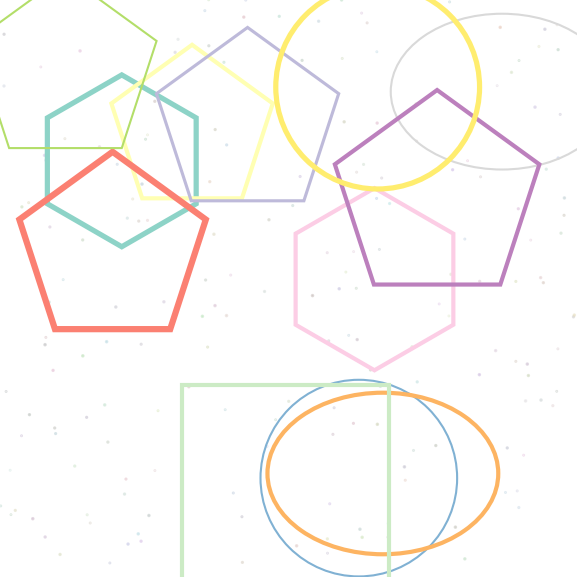[{"shape": "hexagon", "thickness": 2.5, "radius": 0.74, "center": [0.211, 0.721]}, {"shape": "pentagon", "thickness": 2, "radius": 0.73, "center": [0.333, 0.775]}, {"shape": "pentagon", "thickness": 1.5, "radius": 0.83, "center": [0.429, 0.786]}, {"shape": "pentagon", "thickness": 3, "radius": 0.85, "center": [0.195, 0.567]}, {"shape": "circle", "thickness": 1, "radius": 0.85, "center": [0.621, 0.171]}, {"shape": "oval", "thickness": 2, "radius": 1.0, "center": [0.663, 0.179]}, {"shape": "pentagon", "thickness": 1, "radius": 0.83, "center": [0.113, 0.877]}, {"shape": "hexagon", "thickness": 2, "radius": 0.79, "center": [0.648, 0.516]}, {"shape": "oval", "thickness": 1, "radius": 0.96, "center": [0.869, 0.84]}, {"shape": "pentagon", "thickness": 2, "radius": 0.93, "center": [0.757, 0.657]}, {"shape": "square", "thickness": 2, "radius": 0.9, "center": [0.494, 0.153]}, {"shape": "circle", "thickness": 2.5, "radius": 0.88, "center": [0.654, 0.848]}]